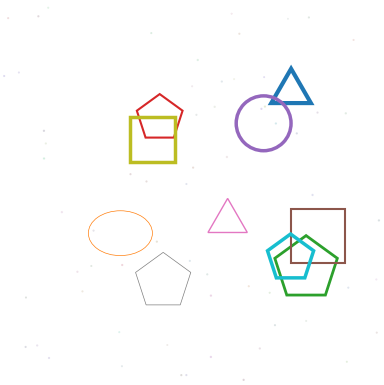[{"shape": "triangle", "thickness": 3, "radius": 0.3, "center": [0.756, 0.762]}, {"shape": "oval", "thickness": 0.5, "radius": 0.42, "center": [0.313, 0.394]}, {"shape": "pentagon", "thickness": 2, "radius": 0.43, "center": [0.795, 0.303]}, {"shape": "pentagon", "thickness": 1.5, "radius": 0.31, "center": [0.415, 0.693]}, {"shape": "circle", "thickness": 2.5, "radius": 0.36, "center": [0.685, 0.68]}, {"shape": "square", "thickness": 1.5, "radius": 0.35, "center": [0.826, 0.388]}, {"shape": "triangle", "thickness": 1, "radius": 0.29, "center": [0.591, 0.426]}, {"shape": "pentagon", "thickness": 0.5, "radius": 0.38, "center": [0.424, 0.269]}, {"shape": "square", "thickness": 2.5, "radius": 0.29, "center": [0.397, 0.638]}, {"shape": "pentagon", "thickness": 2.5, "radius": 0.31, "center": [0.755, 0.329]}]